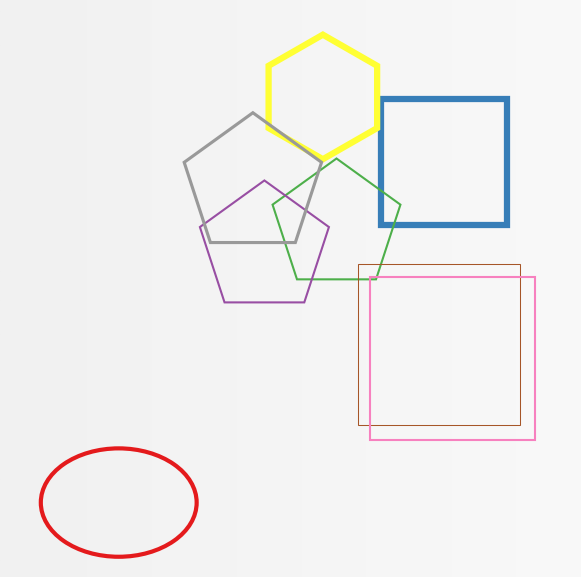[{"shape": "oval", "thickness": 2, "radius": 0.67, "center": [0.204, 0.129]}, {"shape": "square", "thickness": 3, "radius": 0.54, "center": [0.764, 0.718]}, {"shape": "pentagon", "thickness": 1, "radius": 0.58, "center": [0.579, 0.609]}, {"shape": "pentagon", "thickness": 1, "radius": 0.58, "center": [0.455, 0.57]}, {"shape": "hexagon", "thickness": 3, "radius": 0.54, "center": [0.555, 0.831]}, {"shape": "square", "thickness": 0.5, "radius": 0.7, "center": [0.755, 0.403]}, {"shape": "square", "thickness": 1, "radius": 0.71, "center": [0.778, 0.378]}, {"shape": "pentagon", "thickness": 1.5, "radius": 0.62, "center": [0.435, 0.68]}]